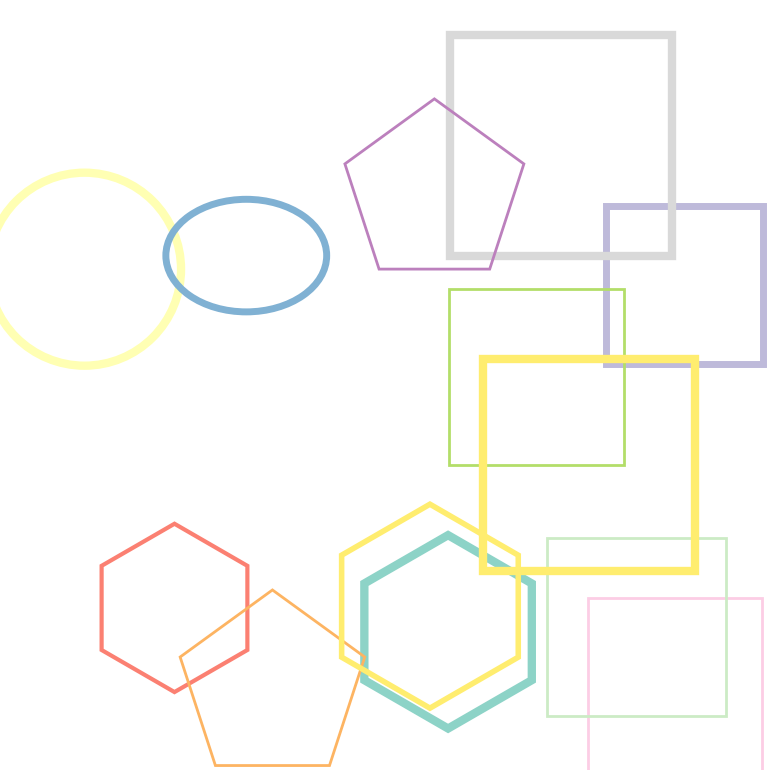[{"shape": "hexagon", "thickness": 3, "radius": 0.63, "center": [0.582, 0.179]}, {"shape": "circle", "thickness": 3, "radius": 0.63, "center": [0.11, 0.65]}, {"shape": "square", "thickness": 2.5, "radius": 0.51, "center": [0.889, 0.63]}, {"shape": "hexagon", "thickness": 1.5, "radius": 0.55, "center": [0.227, 0.211]}, {"shape": "oval", "thickness": 2.5, "radius": 0.52, "center": [0.32, 0.668]}, {"shape": "pentagon", "thickness": 1, "radius": 0.63, "center": [0.354, 0.108]}, {"shape": "square", "thickness": 1, "radius": 0.57, "center": [0.697, 0.51]}, {"shape": "square", "thickness": 1, "radius": 0.56, "center": [0.877, 0.111]}, {"shape": "square", "thickness": 3, "radius": 0.72, "center": [0.729, 0.811]}, {"shape": "pentagon", "thickness": 1, "radius": 0.61, "center": [0.564, 0.749]}, {"shape": "square", "thickness": 1, "radius": 0.58, "center": [0.827, 0.185]}, {"shape": "hexagon", "thickness": 2, "radius": 0.66, "center": [0.558, 0.213]}, {"shape": "square", "thickness": 3, "radius": 0.69, "center": [0.765, 0.396]}]